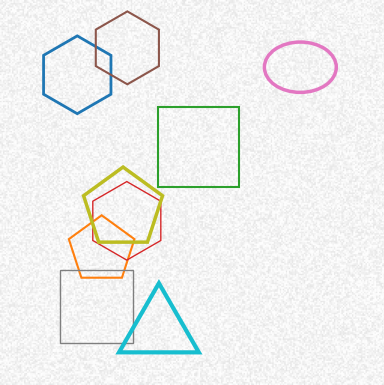[{"shape": "hexagon", "thickness": 2, "radius": 0.51, "center": [0.201, 0.806]}, {"shape": "pentagon", "thickness": 1.5, "radius": 0.45, "center": [0.264, 0.351]}, {"shape": "square", "thickness": 1.5, "radius": 0.52, "center": [0.516, 0.618]}, {"shape": "hexagon", "thickness": 1, "radius": 0.51, "center": [0.329, 0.426]}, {"shape": "hexagon", "thickness": 1.5, "radius": 0.47, "center": [0.331, 0.876]}, {"shape": "oval", "thickness": 2.5, "radius": 0.47, "center": [0.78, 0.825]}, {"shape": "square", "thickness": 1, "radius": 0.47, "center": [0.25, 0.204]}, {"shape": "pentagon", "thickness": 2.5, "radius": 0.54, "center": [0.32, 0.458]}, {"shape": "triangle", "thickness": 3, "radius": 0.6, "center": [0.413, 0.145]}]